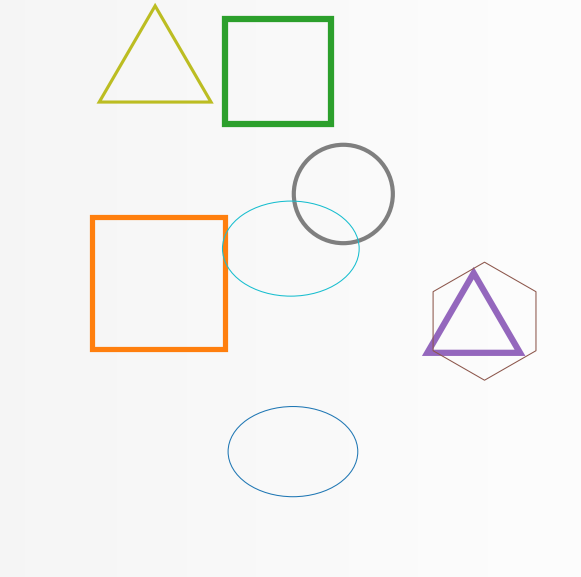[{"shape": "oval", "thickness": 0.5, "radius": 0.56, "center": [0.504, 0.217]}, {"shape": "square", "thickness": 2.5, "radius": 0.57, "center": [0.273, 0.509]}, {"shape": "square", "thickness": 3, "radius": 0.46, "center": [0.478, 0.875]}, {"shape": "triangle", "thickness": 3, "radius": 0.46, "center": [0.815, 0.434]}, {"shape": "hexagon", "thickness": 0.5, "radius": 0.51, "center": [0.834, 0.443]}, {"shape": "circle", "thickness": 2, "radius": 0.43, "center": [0.591, 0.663]}, {"shape": "triangle", "thickness": 1.5, "radius": 0.56, "center": [0.267, 0.878]}, {"shape": "oval", "thickness": 0.5, "radius": 0.59, "center": [0.5, 0.569]}]